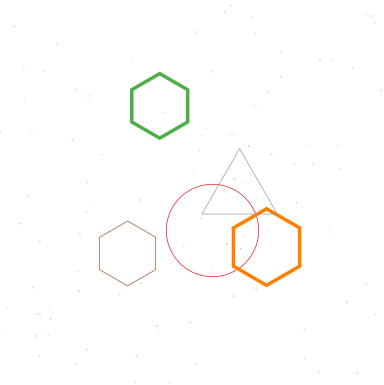[{"shape": "circle", "thickness": 0.5, "radius": 0.6, "center": [0.552, 0.401]}, {"shape": "hexagon", "thickness": 2.5, "radius": 0.42, "center": [0.415, 0.725]}, {"shape": "hexagon", "thickness": 2.5, "radius": 0.5, "center": [0.692, 0.358]}, {"shape": "hexagon", "thickness": 0.5, "radius": 0.42, "center": [0.331, 0.342]}, {"shape": "triangle", "thickness": 0.5, "radius": 0.57, "center": [0.622, 0.501]}]